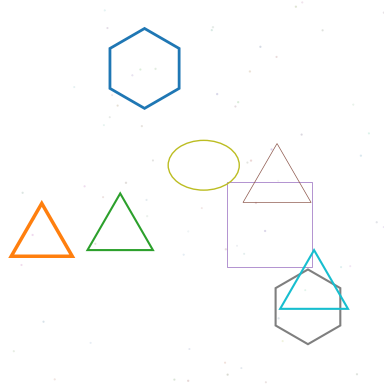[{"shape": "hexagon", "thickness": 2, "radius": 0.52, "center": [0.375, 0.822]}, {"shape": "triangle", "thickness": 2.5, "radius": 0.46, "center": [0.108, 0.38]}, {"shape": "triangle", "thickness": 1.5, "radius": 0.49, "center": [0.312, 0.399]}, {"shape": "square", "thickness": 0.5, "radius": 0.55, "center": [0.701, 0.416]}, {"shape": "triangle", "thickness": 0.5, "radius": 0.51, "center": [0.72, 0.525]}, {"shape": "hexagon", "thickness": 1.5, "radius": 0.49, "center": [0.8, 0.203]}, {"shape": "oval", "thickness": 1, "radius": 0.46, "center": [0.529, 0.571]}, {"shape": "triangle", "thickness": 1.5, "radius": 0.51, "center": [0.816, 0.249]}]